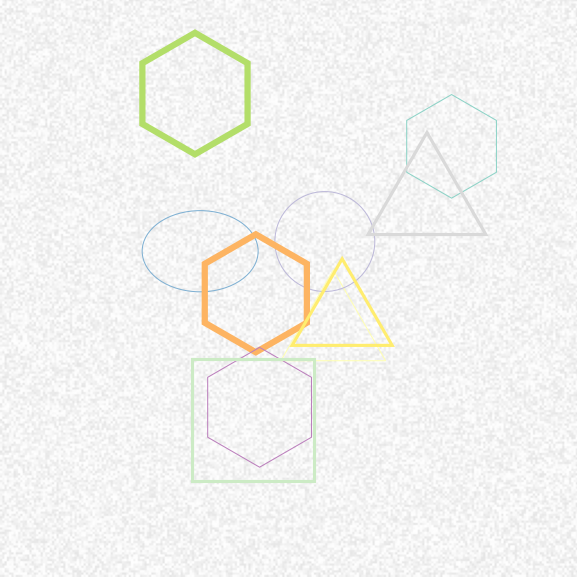[{"shape": "hexagon", "thickness": 0.5, "radius": 0.45, "center": [0.782, 0.746]}, {"shape": "triangle", "thickness": 0.5, "radius": 0.52, "center": [0.577, 0.427]}, {"shape": "circle", "thickness": 0.5, "radius": 0.43, "center": [0.562, 0.581]}, {"shape": "oval", "thickness": 0.5, "radius": 0.5, "center": [0.347, 0.564]}, {"shape": "hexagon", "thickness": 3, "radius": 0.51, "center": [0.443, 0.491]}, {"shape": "hexagon", "thickness": 3, "radius": 0.53, "center": [0.338, 0.837]}, {"shape": "triangle", "thickness": 1.5, "radius": 0.59, "center": [0.739, 0.652]}, {"shape": "hexagon", "thickness": 0.5, "radius": 0.52, "center": [0.449, 0.294]}, {"shape": "square", "thickness": 1.5, "radius": 0.53, "center": [0.438, 0.272]}, {"shape": "triangle", "thickness": 1.5, "radius": 0.5, "center": [0.593, 0.451]}]